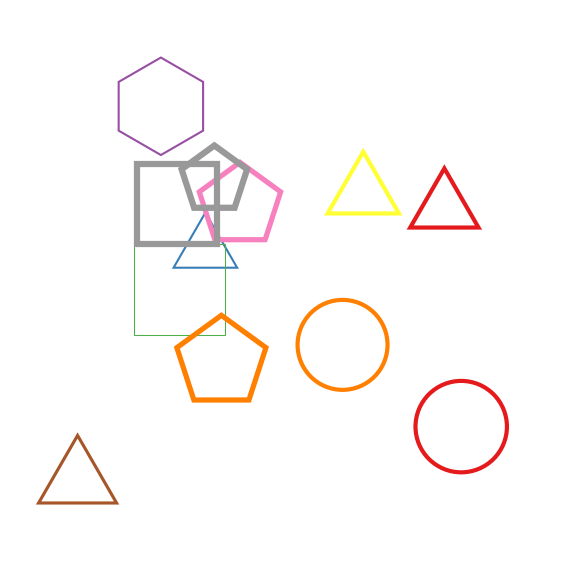[{"shape": "circle", "thickness": 2, "radius": 0.4, "center": [0.799, 0.26]}, {"shape": "triangle", "thickness": 2, "radius": 0.34, "center": [0.769, 0.639]}, {"shape": "triangle", "thickness": 1, "radius": 0.32, "center": [0.356, 0.567]}, {"shape": "square", "thickness": 0.5, "radius": 0.39, "center": [0.31, 0.497]}, {"shape": "hexagon", "thickness": 1, "radius": 0.42, "center": [0.279, 0.815]}, {"shape": "pentagon", "thickness": 2.5, "radius": 0.41, "center": [0.383, 0.372]}, {"shape": "circle", "thickness": 2, "radius": 0.39, "center": [0.593, 0.402]}, {"shape": "triangle", "thickness": 2, "radius": 0.36, "center": [0.629, 0.665]}, {"shape": "triangle", "thickness": 1.5, "radius": 0.39, "center": [0.134, 0.167]}, {"shape": "pentagon", "thickness": 2.5, "radius": 0.37, "center": [0.416, 0.644]}, {"shape": "square", "thickness": 3, "radius": 0.35, "center": [0.306, 0.646]}, {"shape": "pentagon", "thickness": 3, "radius": 0.3, "center": [0.371, 0.688]}]